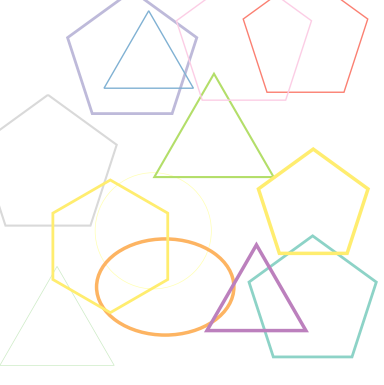[{"shape": "pentagon", "thickness": 2, "radius": 0.87, "center": [0.812, 0.214]}, {"shape": "circle", "thickness": 0.5, "radius": 0.75, "center": [0.398, 0.401]}, {"shape": "pentagon", "thickness": 2, "radius": 0.88, "center": [0.343, 0.848]}, {"shape": "pentagon", "thickness": 1, "radius": 0.85, "center": [0.793, 0.898]}, {"shape": "triangle", "thickness": 1, "radius": 0.67, "center": [0.386, 0.838]}, {"shape": "oval", "thickness": 2.5, "radius": 0.89, "center": [0.429, 0.255]}, {"shape": "triangle", "thickness": 1.5, "radius": 0.89, "center": [0.556, 0.63]}, {"shape": "pentagon", "thickness": 1, "radius": 0.92, "center": [0.634, 0.889]}, {"shape": "pentagon", "thickness": 1.5, "radius": 0.94, "center": [0.125, 0.566]}, {"shape": "triangle", "thickness": 2.5, "radius": 0.74, "center": [0.666, 0.216]}, {"shape": "triangle", "thickness": 0.5, "radius": 0.86, "center": [0.148, 0.137]}, {"shape": "hexagon", "thickness": 2, "radius": 0.86, "center": [0.287, 0.36]}, {"shape": "pentagon", "thickness": 2.5, "radius": 0.75, "center": [0.814, 0.463]}]